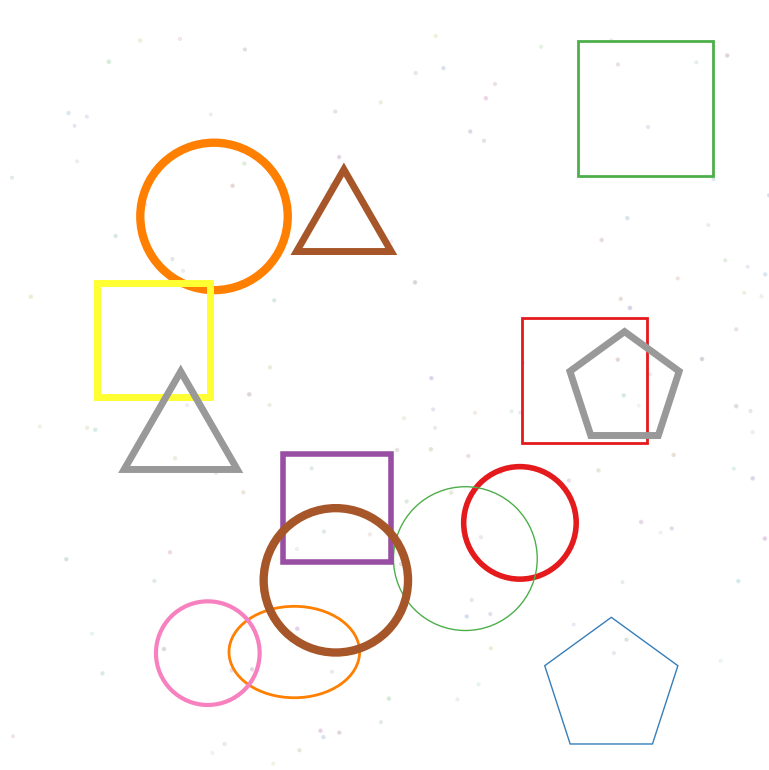[{"shape": "square", "thickness": 1, "radius": 0.41, "center": [0.759, 0.506]}, {"shape": "circle", "thickness": 2, "radius": 0.37, "center": [0.675, 0.321]}, {"shape": "pentagon", "thickness": 0.5, "radius": 0.45, "center": [0.794, 0.107]}, {"shape": "circle", "thickness": 0.5, "radius": 0.47, "center": [0.604, 0.275]}, {"shape": "square", "thickness": 1, "radius": 0.44, "center": [0.839, 0.859]}, {"shape": "square", "thickness": 2, "radius": 0.35, "center": [0.438, 0.341]}, {"shape": "circle", "thickness": 3, "radius": 0.48, "center": [0.278, 0.719]}, {"shape": "oval", "thickness": 1, "radius": 0.42, "center": [0.382, 0.153]}, {"shape": "square", "thickness": 2.5, "radius": 0.37, "center": [0.2, 0.558]}, {"shape": "triangle", "thickness": 2.5, "radius": 0.36, "center": [0.447, 0.709]}, {"shape": "circle", "thickness": 3, "radius": 0.47, "center": [0.436, 0.246]}, {"shape": "circle", "thickness": 1.5, "radius": 0.34, "center": [0.27, 0.152]}, {"shape": "triangle", "thickness": 2.5, "radius": 0.42, "center": [0.235, 0.433]}, {"shape": "pentagon", "thickness": 2.5, "radius": 0.37, "center": [0.811, 0.495]}]